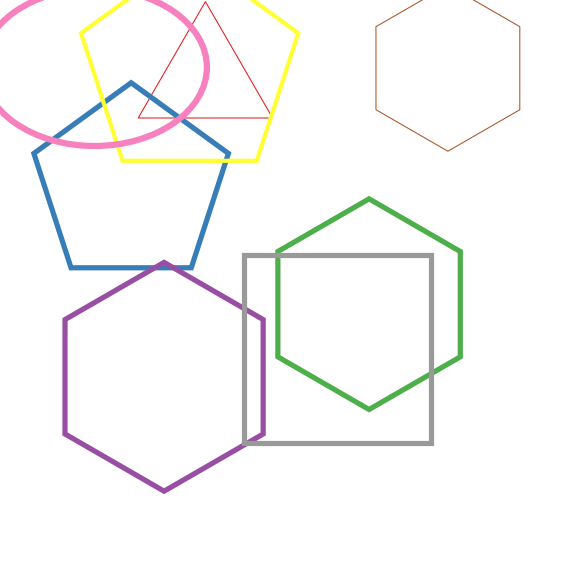[{"shape": "triangle", "thickness": 0.5, "radius": 0.67, "center": [0.356, 0.862]}, {"shape": "pentagon", "thickness": 2.5, "radius": 0.89, "center": [0.227, 0.679]}, {"shape": "hexagon", "thickness": 2.5, "radius": 0.91, "center": [0.639, 0.472]}, {"shape": "hexagon", "thickness": 2.5, "radius": 0.99, "center": [0.284, 0.347]}, {"shape": "pentagon", "thickness": 2, "radius": 0.99, "center": [0.328, 0.881]}, {"shape": "hexagon", "thickness": 0.5, "radius": 0.72, "center": [0.776, 0.881]}, {"shape": "oval", "thickness": 3, "radius": 0.97, "center": [0.164, 0.883]}, {"shape": "square", "thickness": 2.5, "radius": 0.81, "center": [0.584, 0.395]}]